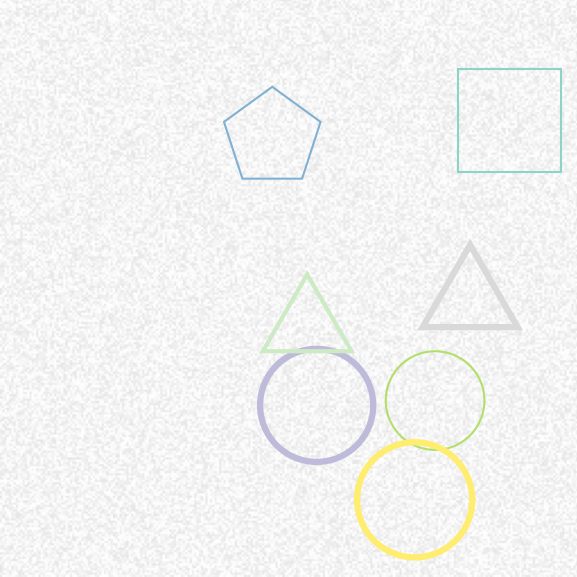[{"shape": "square", "thickness": 1, "radius": 0.45, "center": [0.882, 0.79]}, {"shape": "circle", "thickness": 3, "radius": 0.49, "center": [0.548, 0.297]}, {"shape": "pentagon", "thickness": 1, "radius": 0.44, "center": [0.471, 0.761]}, {"shape": "circle", "thickness": 1, "radius": 0.43, "center": [0.753, 0.305]}, {"shape": "triangle", "thickness": 3, "radius": 0.47, "center": [0.814, 0.48]}, {"shape": "triangle", "thickness": 2, "radius": 0.44, "center": [0.532, 0.435]}, {"shape": "circle", "thickness": 3, "radius": 0.5, "center": [0.718, 0.134]}]